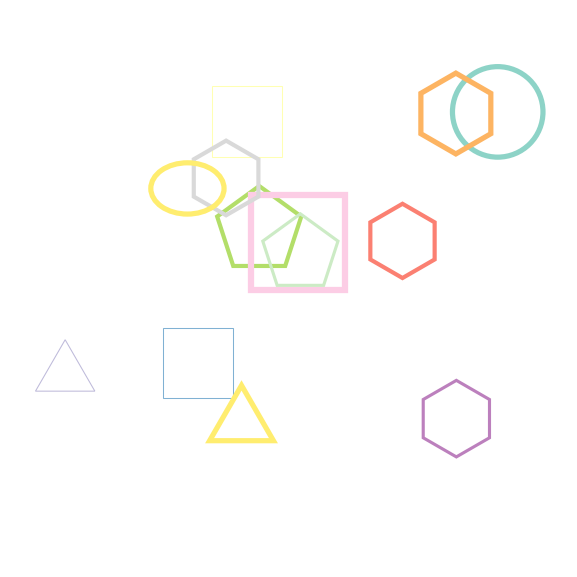[{"shape": "circle", "thickness": 2.5, "radius": 0.39, "center": [0.862, 0.805]}, {"shape": "square", "thickness": 0.5, "radius": 0.31, "center": [0.428, 0.788]}, {"shape": "triangle", "thickness": 0.5, "radius": 0.3, "center": [0.113, 0.351]}, {"shape": "hexagon", "thickness": 2, "radius": 0.32, "center": [0.697, 0.582]}, {"shape": "square", "thickness": 0.5, "radius": 0.3, "center": [0.342, 0.371]}, {"shape": "hexagon", "thickness": 2.5, "radius": 0.35, "center": [0.789, 0.803]}, {"shape": "pentagon", "thickness": 2, "radius": 0.38, "center": [0.449, 0.601]}, {"shape": "square", "thickness": 3, "radius": 0.41, "center": [0.516, 0.579]}, {"shape": "hexagon", "thickness": 2, "radius": 0.32, "center": [0.392, 0.691]}, {"shape": "hexagon", "thickness": 1.5, "radius": 0.33, "center": [0.79, 0.274]}, {"shape": "pentagon", "thickness": 1.5, "radius": 0.34, "center": [0.52, 0.56]}, {"shape": "triangle", "thickness": 2.5, "radius": 0.32, "center": [0.418, 0.268]}, {"shape": "oval", "thickness": 2.5, "radius": 0.32, "center": [0.325, 0.673]}]